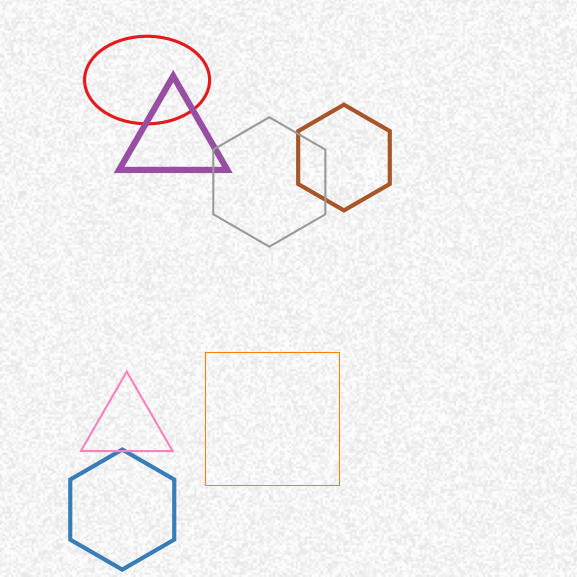[{"shape": "oval", "thickness": 1.5, "radius": 0.54, "center": [0.255, 0.861]}, {"shape": "hexagon", "thickness": 2, "radius": 0.52, "center": [0.212, 0.117]}, {"shape": "triangle", "thickness": 3, "radius": 0.54, "center": [0.3, 0.759]}, {"shape": "square", "thickness": 0.5, "radius": 0.58, "center": [0.471, 0.275]}, {"shape": "hexagon", "thickness": 2, "radius": 0.46, "center": [0.596, 0.726]}, {"shape": "triangle", "thickness": 1, "radius": 0.46, "center": [0.219, 0.264]}, {"shape": "hexagon", "thickness": 1, "radius": 0.56, "center": [0.466, 0.684]}]